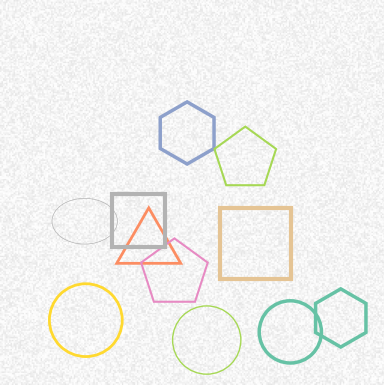[{"shape": "hexagon", "thickness": 2.5, "radius": 0.38, "center": [0.885, 0.174]}, {"shape": "circle", "thickness": 2.5, "radius": 0.4, "center": [0.754, 0.138]}, {"shape": "triangle", "thickness": 2, "radius": 0.48, "center": [0.386, 0.364]}, {"shape": "hexagon", "thickness": 2.5, "radius": 0.4, "center": [0.486, 0.655]}, {"shape": "pentagon", "thickness": 1.5, "radius": 0.45, "center": [0.453, 0.29]}, {"shape": "pentagon", "thickness": 1.5, "radius": 0.42, "center": [0.637, 0.587]}, {"shape": "circle", "thickness": 1, "radius": 0.44, "center": [0.537, 0.117]}, {"shape": "circle", "thickness": 2, "radius": 0.47, "center": [0.223, 0.168]}, {"shape": "square", "thickness": 3, "radius": 0.46, "center": [0.663, 0.368]}, {"shape": "square", "thickness": 3, "radius": 0.34, "center": [0.36, 0.427]}, {"shape": "oval", "thickness": 0.5, "radius": 0.42, "center": [0.22, 0.425]}]